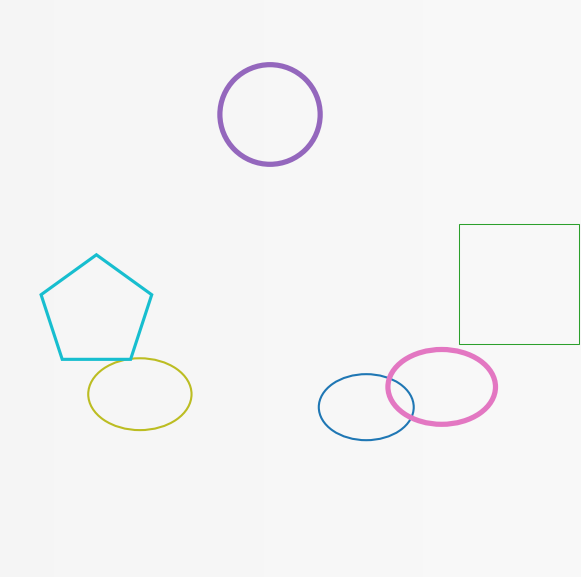[{"shape": "oval", "thickness": 1, "radius": 0.41, "center": [0.63, 0.294]}, {"shape": "square", "thickness": 0.5, "radius": 0.52, "center": [0.893, 0.508]}, {"shape": "circle", "thickness": 2.5, "radius": 0.43, "center": [0.465, 0.801]}, {"shape": "oval", "thickness": 2.5, "radius": 0.46, "center": [0.76, 0.329]}, {"shape": "oval", "thickness": 1, "radius": 0.44, "center": [0.241, 0.317]}, {"shape": "pentagon", "thickness": 1.5, "radius": 0.5, "center": [0.166, 0.458]}]